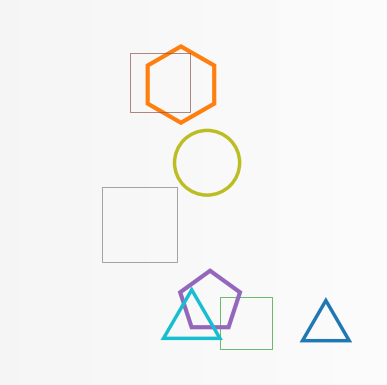[{"shape": "triangle", "thickness": 2.5, "radius": 0.35, "center": [0.841, 0.15]}, {"shape": "hexagon", "thickness": 3, "radius": 0.5, "center": [0.467, 0.78]}, {"shape": "square", "thickness": 0.5, "radius": 0.34, "center": [0.634, 0.16]}, {"shape": "pentagon", "thickness": 3, "radius": 0.41, "center": [0.542, 0.216]}, {"shape": "square", "thickness": 0.5, "radius": 0.39, "center": [0.414, 0.785]}, {"shape": "square", "thickness": 0.5, "radius": 0.49, "center": [0.36, 0.416]}, {"shape": "circle", "thickness": 2.5, "radius": 0.42, "center": [0.534, 0.577]}, {"shape": "triangle", "thickness": 2.5, "radius": 0.42, "center": [0.495, 0.163]}]